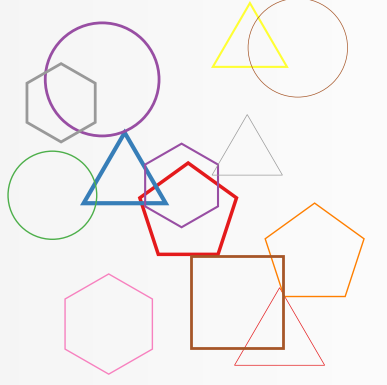[{"shape": "triangle", "thickness": 0.5, "radius": 0.67, "center": [0.722, 0.118]}, {"shape": "pentagon", "thickness": 2.5, "radius": 0.66, "center": [0.486, 0.445]}, {"shape": "triangle", "thickness": 3, "radius": 0.61, "center": [0.322, 0.533]}, {"shape": "circle", "thickness": 1, "radius": 0.57, "center": [0.135, 0.493]}, {"shape": "hexagon", "thickness": 1.5, "radius": 0.54, "center": [0.469, 0.518]}, {"shape": "circle", "thickness": 2, "radius": 0.73, "center": [0.264, 0.794]}, {"shape": "pentagon", "thickness": 1, "radius": 0.67, "center": [0.812, 0.338]}, {"shape": "triangle", "thickness": 1.5, "radius": 0.55, "center": [0.645, 0.882]}, {"shape": "square", "thickness": 2, "radius": 0.59, "center": [0.612, 0.215]}, {"shape": "circle", "thickness": 0.5, "radius": 0.64, "center": [0.769, 0.876]}, {"shape": "hexagon", "thickness": 1, "radius": 0.65, "center": [0.281, 0.158]}, {"shape": "triangle", "thickness": 0.5, "radius": 0.52, "center": [0.638, 0.598]}, {"shape": "hexagon", "thickness": 2, "radius": 0.51, "center": [0.158, 0.733]}]